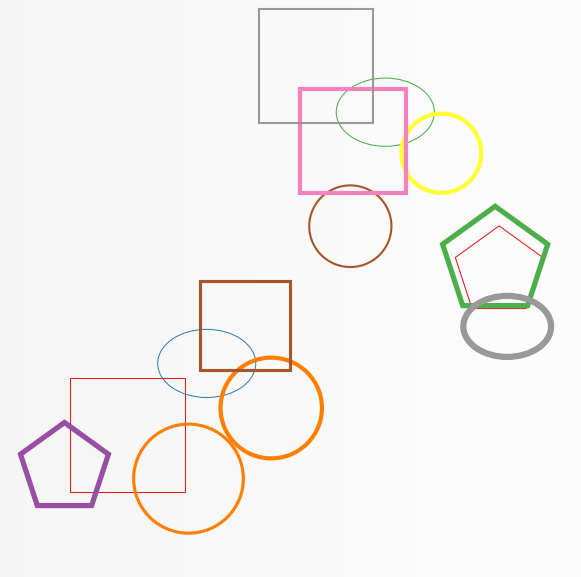[{"shape": "pentagon", "thickness": 0.5, "radius": 0.4, "center": [0.859, 0.529]}, {"shape": "square", "thickness": 0.5, "radius": 0.5, "center": [0.219, 0.246]}, {"shape": "oval", "thickness": 0.5, "radius": 0.42, "center": [0.356, 0.37]}, {"shape": "oval", "thickness": 0.5, "radius": 0.42, "center": [0.663, 0.805]}, {"shape": "pentagon", "thickness": 2.5, "radius": 0.48, "center": [0.852, 0.547]}, {"shape": "pentagon", "thickness": 2.5, "radius": 0.4, "center": [0.111, 0.188]}, {"shape": "circle", "thickness": 2, "radius": 0.44, "center": [0.467, 0.293]}, {"shape": "circle", "thickness": 1.5, "radius": 0.47, "center": [0.324, 0.17]}, {"shape": "circle", "thickness": 2, "radius": 0.34, "center": [0.759, 0.734]}, {"shape": "square", "thickness": 1.5, "radius": 0.39, "center": [0.422, 0.436]}, {"shape": "circle", "thickness": 1, "radius": 0.35, "center": [0.603, 0.607]}, {"shape": "square", "thickness": 2, "radius": 0.45, "center": [0.608, 0.755]}, {"shape": "square", "thickness": 1, "radius": 0.49, "center": [0.544, 0.885]}, {"shape": "oval", "thickness": 3, "radius": 0.38, "center": [0.873, 0.434]}]